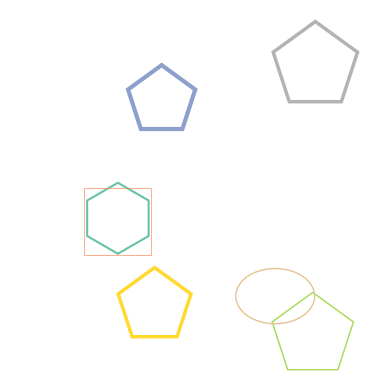[{"shape": "hexagon", "thickness": 1.5, "radius": 0.46, "center": [0.306, 0.433]}, {"shape": "square", "thickness": 0.5, "radius": 0.43, "center": [0.305, 0.425]}, {"shape": "pentagon", "thickness": 3, "radius": 0.46, "center": [0.42, 0.739]}, {"shape": "pentagon", "thickness": 1, "radius": 0.55, "center": [0.812, 0.13]}, {"shape": "pentagon", "thickness": 2.5, "radius": 0.5, "center": [0.402, 0.206]}, {"shape": "oval", "thickness": 1, "radius": 0.51, "center": [0.715, 0.231]}, {"shape": "pentagon", "thickness": 2.5, "radius": 0.58, "center": [0.819, 0.829]}]